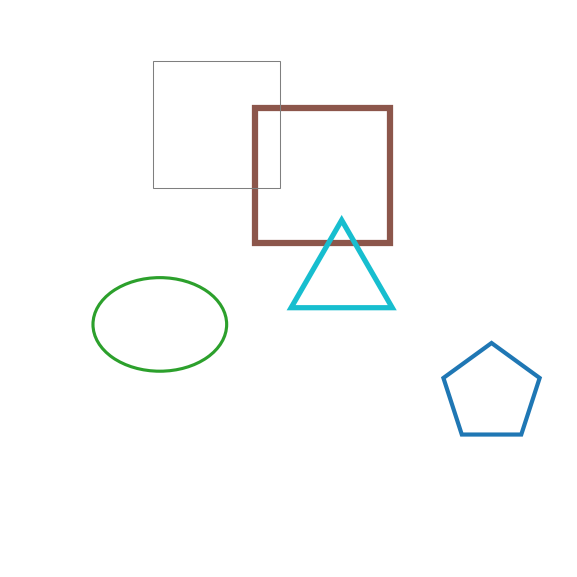[{"shape": "pentagon", "thickness": 2, "radius": 0.44, "center": [0.851, 0.318]}, {"shape": "oval", "thickness": 1.5, "radius": 0.58, "center": [0.277, 0.437]}, {"shape": "square", "thickness": 3, "radius": 0.58, "center": [0.559, 0.696]}, {"shape": "square", "thickness": 0.5, "radius": 0.55, "center": [0.375, 0.784]}, {"shape": "triangle", "thickness": 2.5, "radius": 0.51, "center": [0.592, 0.517]}]